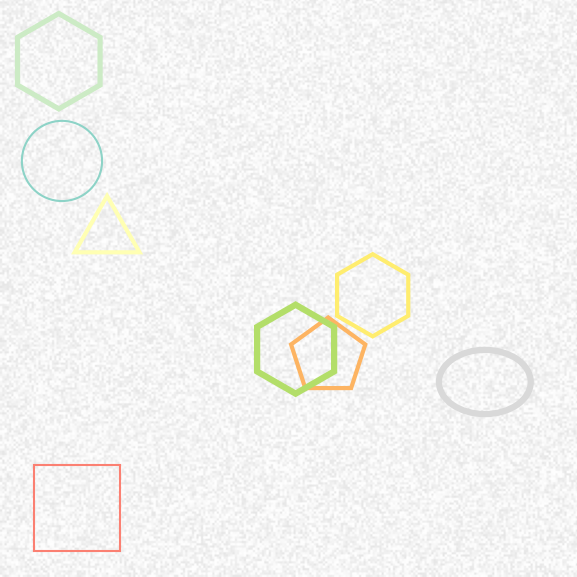[{"shape": "circle", "thickness": 1, "radius": 0.35, "center": [0.107, 0.72]}, {"shape": "triangle", "thickness": 2, "radius": 0.32, "center": [0.185, 0.595]}, {"shape": "square", "thickness": 1, "radius": 0.37, "center": [0.134, 0.12]}, {"shape": "pentagon", "thickness": 2, "radius": 0.34, "center": [0.568, 0.382]}, {"shape": "hexagon", "thickness": 3, "radius": 0.39, "center": [0.512, 0.394]}, {"shape": "oval", "thickness": 3, "radius": 0.4, "center": [0.84, 0.338]}, {"shape": "hexagon", "thickness": 2.5, "radius": 0.41, "center": [0.102, 0.893]}, {"shape": "hexagon", "thickness": 2, "radius": 0.36, "center": [0.645, 0.488]}]